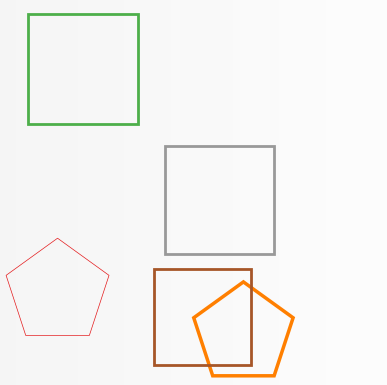[{"shape": "pentagon", "thickness": 0.5, "radius": 0.7, "center": [0.149, 0.242]}, {"shape": "square", "thickness": 2, "radius": 0.71, "center": [0.214, 0.821]}, {"shape": "pentagon", "thickness": 2.5, "radius": 0.67, "center": [0.628, 0.133]}, {"shape": "square", "thickness": 2, "radius": 0.62, "center": [0.522, 0.178]}, {"shape": "square", "thickness": 2, "radius": 0.71, "center": [0.567, 0.481]}]